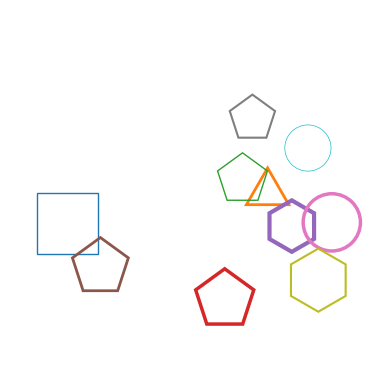[{"shape": "square", "thickness": 1, "radius": 0.4, "center": [0.175, 0.42]}, {"shape": "triangle", "thickness": 2, "radius": 0.32, "center": [0.695, 0.5]}, {"shape": "pentagon", "thickness": 1, "radius": 0.34, "center": [0.63, 0.535]}, {"shape": "pentagon", "thickness": 2.5, "radius": 0.4, "center": [0.584, 0.222]}, {"shape": "hexagon", "thickness": 3, "radius": 0.33, "center": [0.758, 0.413]}, {"shape": "pentagon", "thickness": 2, "radius": 0.38, "center": [0.261, 0.307]}, {"shape": "circle", "thickness": 2.5, "radius": 0.37, "center": [0.862, 0.422]}, {"shape": "pentagon", "thickness": 1.5, "radius": 0.31, "center": [0.656, 0.692]}, {"shape": "hexagon", "thickness": 1.5, "radius": 0.41, "center": [0.827, 0.272]}, {"shape": "circle", "thickness": 0.5, "radius": 0.3, "center": [0.8, 0.615]}]